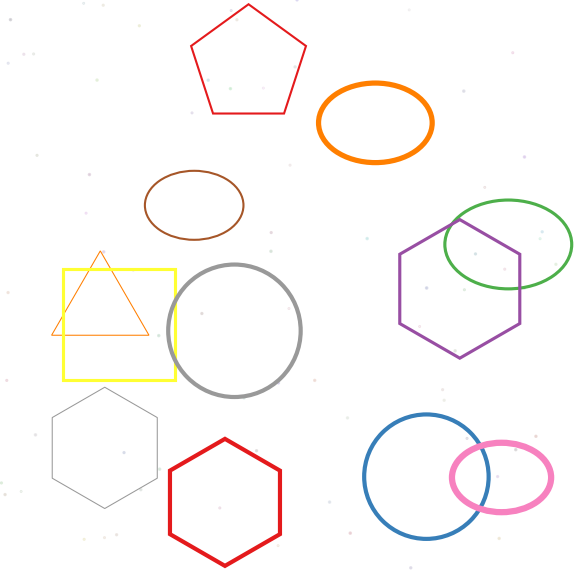[{"shape": "pentagon", "thickness": 1, "radius": 0.52, "center": [0.43, 0.887]}, {"shape": "hexagon", "thickness": 2, "radius": 0.55, "center": [0.39, 0.129]}, {"shape": "circle", "thickness": 2, "radius": 0.54, "center": [0.738, 0.174]}, {"shape": "oval", "thickness": 1.5, "radius": 0.55, "center": [0.88, 0.576]}, {"shape": "hexagon", "thickness": 1.5, "radius": 0.6, "center": [0.796, 0.499]}, {"shape": "oval", "thickness": 2.5, "radius": 0.49, "center": [0.65, 0.786]}, {"shape": "triangle", "thickness": 0.5, "radius": 0.49, "center": [0.174, 0.467]}, {"shape": "square", "thickness": 1.5, "radius": 0.48, "center": [0.206, 0.437]}, {"shape": "oval", "thickness": 1, "radius": 0.43, "center": [0.336, 0.644]}, {"shape": "oval", "thickness": 3, "radius": 0.43, "center": [0.868, 0.172]}, {"shape": "circle", "thickness": 2, "radius": 0.57, "center": [0.406, 0.426]}, {"shape": "hexagon", "thickness": 0.5, "radius": 0.53, "center": [0.181, 0.224]}]